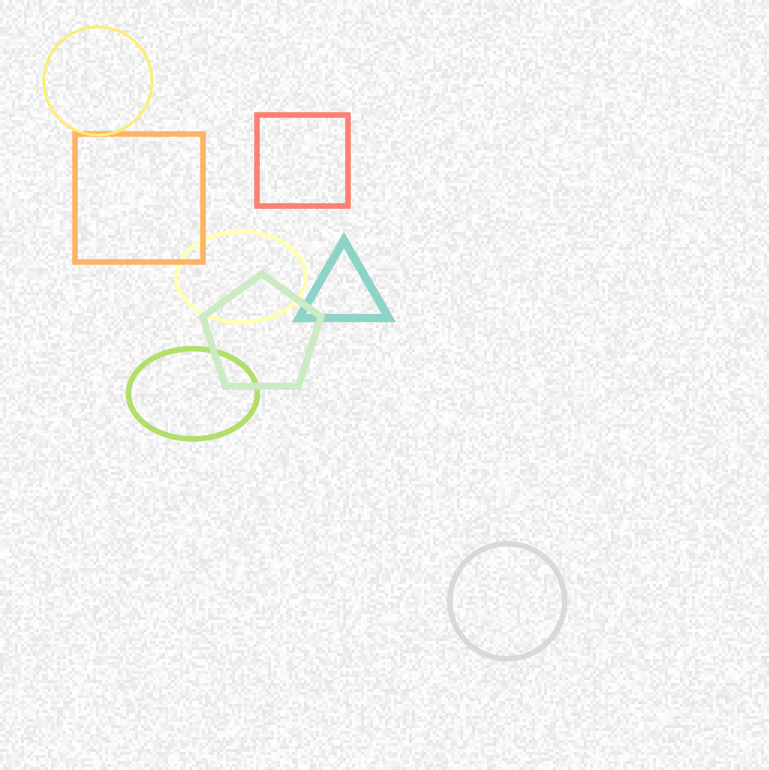[{"shape": "triangle", "thickness": 3, "radius": 0.34, "center": [0.447, 0.621]}, {"shape": "oval", "thickness": 1.5, "radius": 0.42, "center": [0.313, 0.64]}, {"shape": "square", "thickness": 2, "radius": 0.3, "center": [0.392, 0.792]}, {"shape": "square", "thickness": 2, "radius": 0.42, "center": [0.181, 0.743]}, {"shape": "oval", "thickness": 2, "radius": 0.42, "center": [0.251, 0.489]}, {"shape": "circle", "thickness": 2, "radius": 0.37, "center": [0.659, 0.219]}, {"shape": "pentagon", "thickness": 2.5, "radius": 0.4, "center": [0.34, 0.564]}, {"shape": "circle", "thickness": 1, "radius": 0.35, "center": [0.127, 0.895]}]